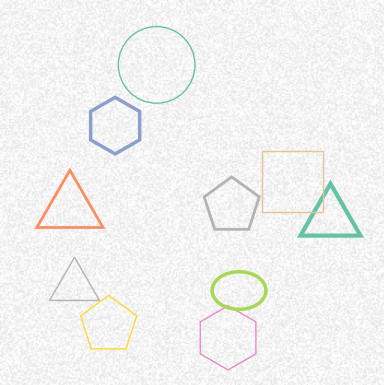[{"shape": "circle", "thickness": 1, "radius": 0.5, "center": [0.407, 0.832]}, {"shape": "triangle", "thickness": 3, "radius": 0.45, "center": [0.858, 0.433]}, {"shape": "triangle", "thickness": 2, "radius": 0.5, "center": [0.182, 0.459]}, {"shape": "hexagon", "thickness": 2.5, "radius": 0.37, "center": [0.299, 0.674]}, {"shape": "hexagon", "thickness": 1, "radius": 0.42, "center": [0.592, 0.122]}, {"shape": "oval", "thickness": 2.5, "radius": 0.35, "center": [0.621, 0.245]}, {"shape": "pentagon", "thickness": 1, "radius": 0.38, "center": [0.282, 0.156]}, {"shape": "square", "thickness": 1, "radius": 0.39, "center": [0.76, 0.528]}, {"shape": "pentagon", "thickness": 2, "radius": 0.38, "center": [0.602, 0.465]}, {"shape": "triangle", "thickness": 1, "radius": 0.37, "center": [0.194, 0.257]}]